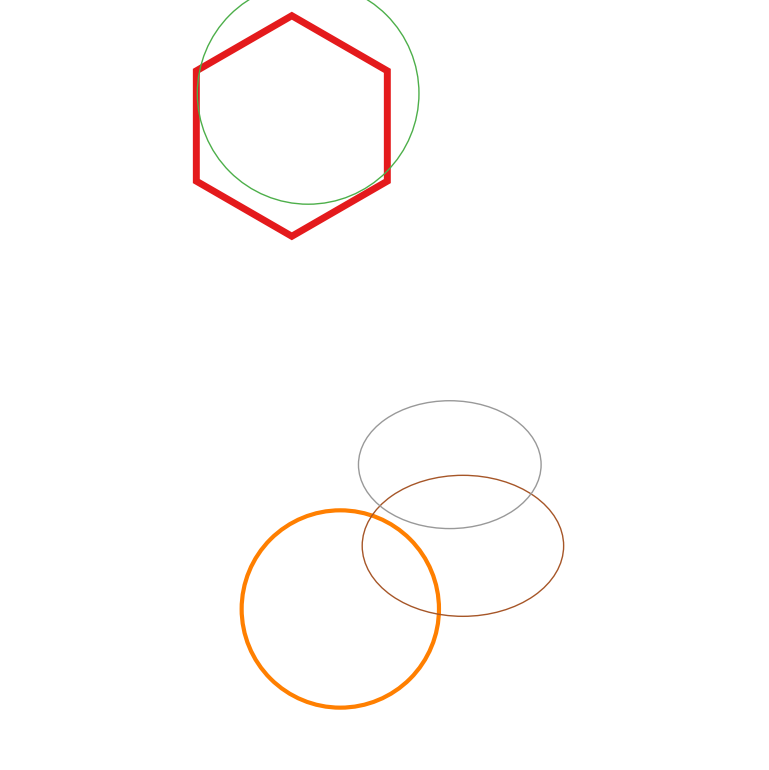[{"shape": "hexagon", "thickness": 2.5, "radius": 0.72, "center": [0.379, 0.836]}, {"shape": "circle", "thickness": 0.5, "radius": 0.72, "center": [0.4, 0.879]}, {"shape": "circle", "thickness": 1.5, "radius": 0.64, "center": [0.442, 0.209]}, {"shape": "oval", "thickness": 0.5, "radius": 0.65, "center": [0.601, 0.291]}, {"shape": "oval", "thickness": 0.5, "radius": 0.59, "center": [0.584, 0.397]}]